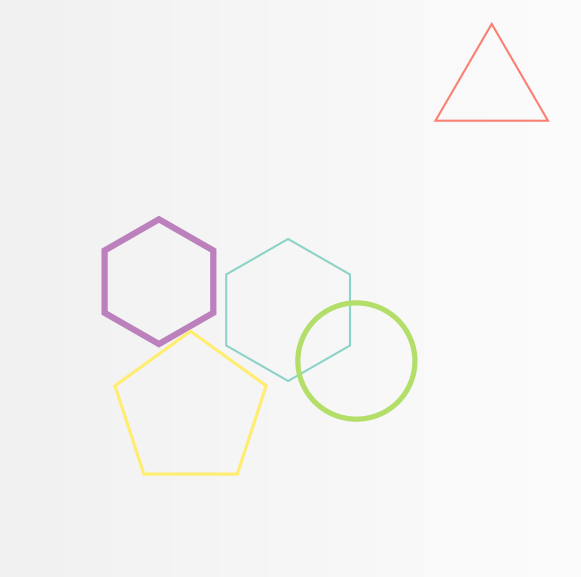[{"shape": "hexagon", "thickness": 1, "radius": 0.61, "center": [0.496, 0.462]}, {"shape": "triangle", "thickness": 1, "radius": 0.56, "center": [0.846, 0.846]}, {"shape": "circle", "thickness": 2.5, "radius": 0.5, "center": [0.613, 0.374]}, {"shape": "hexagon", "thickness": 3, "radius": 0.54, "center": [0.273, 0.511]}, {"shape": "pentagon", "thickness": 1.5, "radius": 0.68, "center": [0.328, 0.289]}]